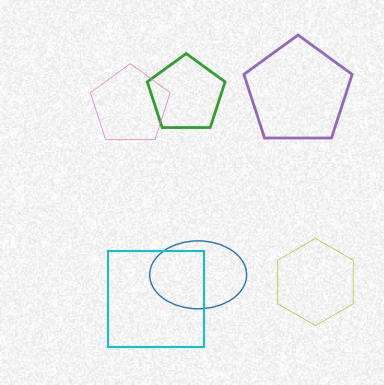[{"shape": "oval", "thickness": 1, "radius": 0.63, "center": [0.515, 0.286]}, {"shape": "pentagon", "thickness": 2, "radius": 0.53, "center": [0.484, 0.755]}, {"shape": "pentagon", "thickness": 2, "radius": 0.74, "center": [0.774, 0.761]}, {"shape": "pentagon", "thickness": 0.5, "radius": 0.55, "center": [0.338, 0.725]}, {"shape": "hexagon", "thickness": 0.5, "radius": 0.57, "center": [0.819, 0.268]}, {"shape": "square", "thickness": 1.5, "radius": 0.62, "center": [0.406, 0.223]}]